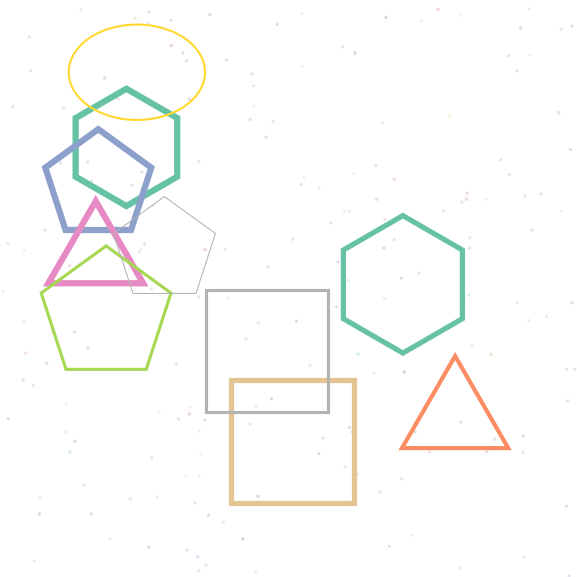[{"shape": "hexagon", "thickness": 3, "radius": 0.51, "center": [0.219, 0.744]}, {"shape": "hexagon", "thickness": 2.5, "radius": 0.59, "center": [0.698, 0.507]}, {"shape": "triangle", "thickness": 2, "radius": 0.53, "center": [0.788, 0.276]}, {"shape": "pentagon", "thickness": 3, "radius": 0.48, "center": [0.17, 0.679]}, {"shape": "triangle", "thickness": 3, "radius": 0.47, "center": [0.166, 0.556]}, {"shape": "pentagon", "thickness": 1.5, "radius": 0.59, "center": [0.184, 0.455]}, {"shape": "oval", "thickness": 1, "radius": 0.59, "center": [0.237, 0.874]}, {"shape": "square", "thickness": 2.5, "radius": 0.53, "center": [0.506, 0.234]}, {"shape": "square", "thickness": 1.5, "radius": 0.53, "center": [0.463, 0.391]}, {"shape": "pentagon", "thickness": 0.5, "radius": 0.46, "center": [0.285, 0.566]}]